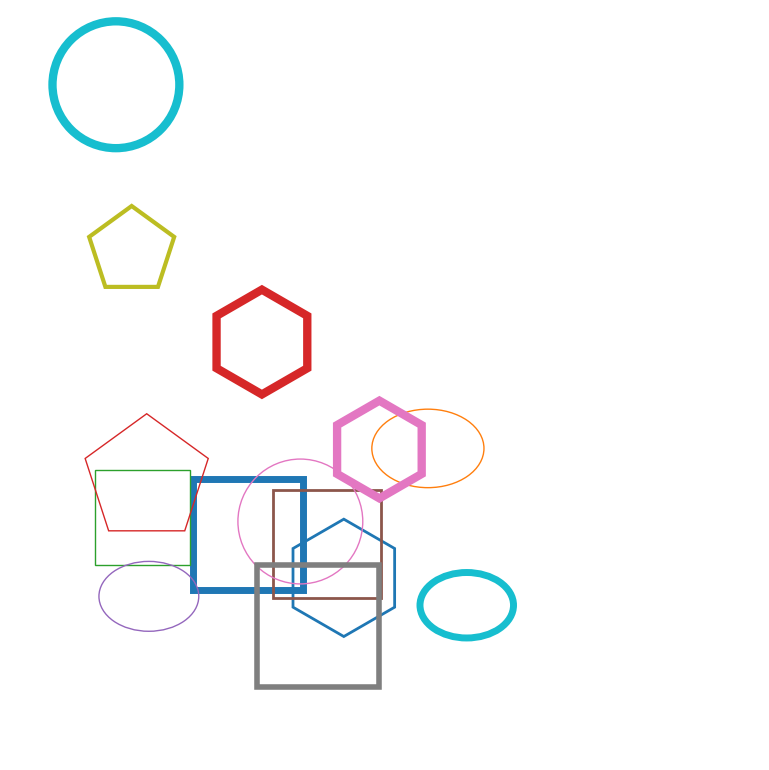[{"shape": "hexagon", "thickness": 1, "radius": 0.38, "center": [0.447, 0.25]}, {"shape": "square", "thickness": 2.5, "radius": 0.36, "center": [0.322, 0.305]}, {"shape": "oval", "thickness": 0.5, "radius": 0.36, "center": [0.556, 0.418]}, {"shape": "square", "thickness": 0.5, "radius": 0.31, "center": [0.185, 0.328]}, {"shape": "pentagon", "thickness": 0.5, "radius": 0.42, "center": [0.191, 0.379]}, {"shape": "hexagon", "thickness": 3, "radius": 0.34, "center": [0.34, 0.556]}, {"shape": "oval", "thickness": 0.5, "radius": 0.32, "center": [0.193, 0.226]}, {"shape": "square", "thickness": 1, "radius": 0.35, "center": [0.425, 0.294]}, {"shape": "circle", "thickness": 0.5, "radius": 0.41, "center": [0.39, 0.323]}, {"shape": "hexagon", "thickness": 3, "radius": 0.32, "center": [0.493, 0.416]}, {"shape": "square", "thickness": 2, "radius": 0.4, "center": [0.413, 0.187]}, {"shape": "pentagon", "thickness": 1.5, "radius": 0.29, "center": [0.171, 0.674]}, {"shape": "oval", "thickness": 2.5, "radius": 0.3, "center": [0.606, 0.214]}, {"shape": "circle", "thickness": 3, "radius": 0.41, "center": [0.151, 0.89]}]